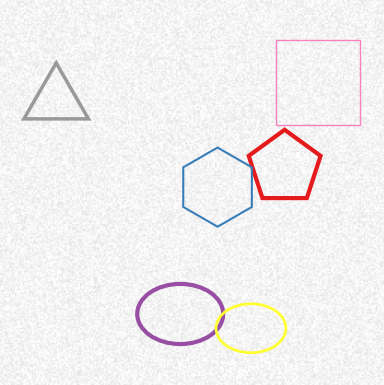[{"shape": "pentagon", "thickness": 3, "radius": 0.49, "center": [0.739, 0.565]}, {"shape": "hexagon", "thickness": 1.5, "radius": 0.51, "center": [0.565, 0.514]}, {"shape": "oval", "thickness": 3, "radius": 0.56, "center": [0.468, 0.184]}, {"shape": "oval", "thickness": 2, "radius": 0.45, "center": [0.652, 0.147]}, {"shape": "square", "thickness": 1, "radius": 0.55, "center": [0.826, 0.786]}, {"shape": "triangle", "thickness": 2.5, "radius": 0.48, "center": [0.146, 0.74]}]